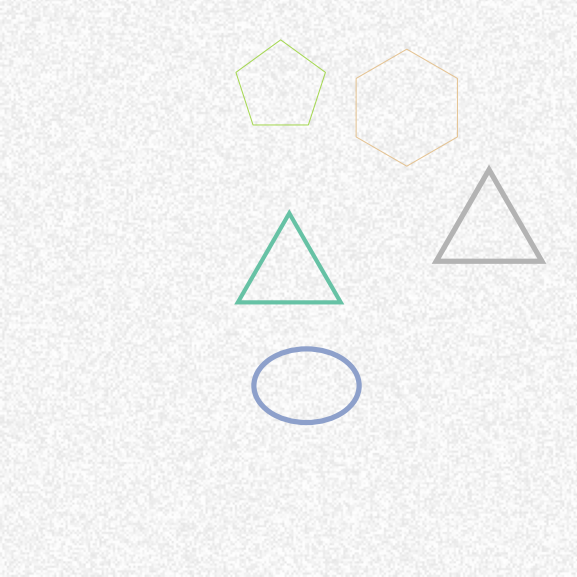[{"shape": "triangle", "thickness": 2, "radius": 0.51, "center": [0.501, 0.527]}, {"shape": "oval", "thickness": 2.5, "radius": 0.46, "center": [0.531, 0.331]}, {"shape": "pentagon", "thickness": 0.5, "radius": 0.41, "center": [0.486, 0.849]}, {"shape": "hexagon", "thickness": 0.5, "radius": 0.51, "center": [0.704, 0.813]}, {"shape": "triangle", "thickness": 2.5, "radius": 0.53, "center": [0.847, 0.6]}]